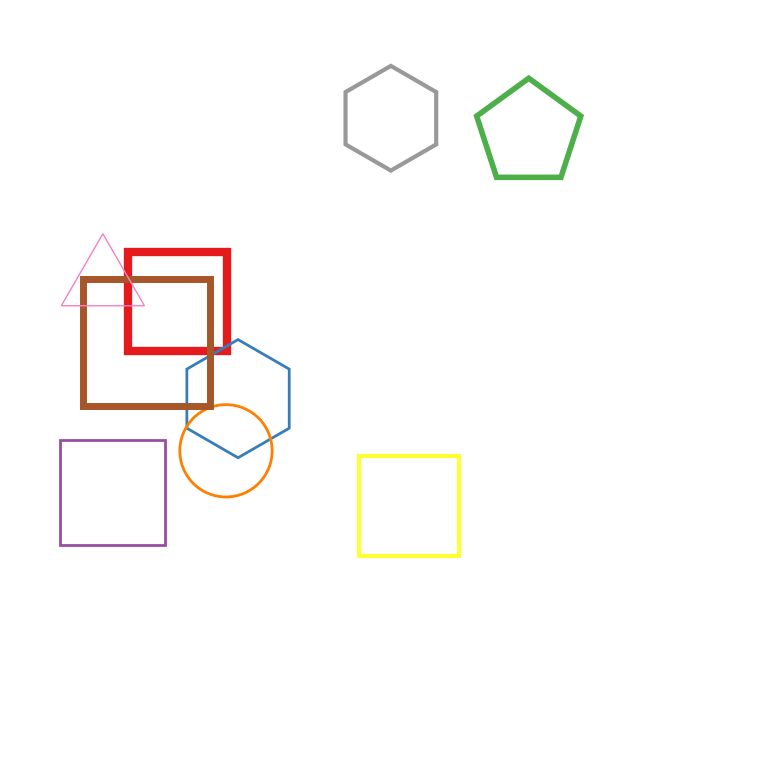[{"shape": "square", "thickness": 3, "radius": 0.32, "center": [0.23, 0.608]}, {"shape": "hexagon", "thickness": 1, "radius": 0.38, "center": [0.309, 0.482]}, {"shape": "pentagon", "thickness": 2, "radius": 0.36, "center": [0.687, 0.827]}, {"shape": "square", "thickness": 1, "radius": 0.34, "center": [0.146, 0.361]}, {"shape": "circle", "thickness": 1, "radius": 0.3, "center": [0.293, 0.415]}, {"shape": "square", "thickness": 1.5, "radius": 0.33, "center": [0.531, 0.343]}, {"shape": "square", "thickness": 2.5, "radius": 0.41, "center": [0.191, 0.555]}, {"shape": "triangle", "thickness": 0.5, "radius": 0.31, "center": [0.134, 0.634]}, {"shape": "hexagon", "thickness": 1.5, "radius": 0.34, "center": [0.508, 0.846]}]